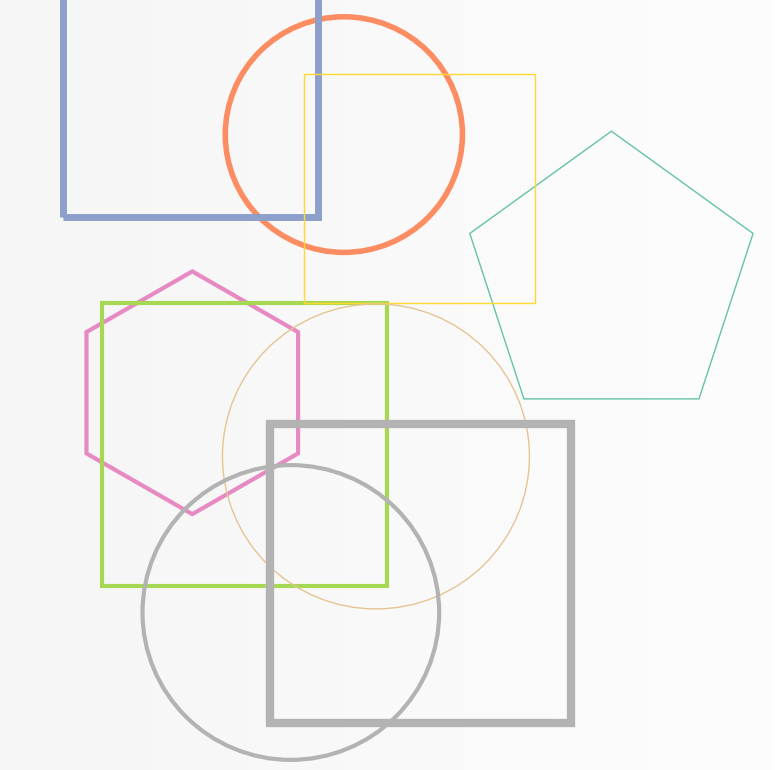[{"shape": "pentagon", "thickness": 0.5, "radius": 0.96, "center": [0.789, 0.637]}, {"shape": "circle", "thickness": 2, "radius": 0.77, "center": [0.444, 0.825]}, {"shape": "square", "thickness": 2.5, "radius": 0.82, "center": [0.246, 0.883]}, {"shape": "hexagon", "thickness": 1.5, "radius": 0.79, "center": [0.248, 0.49]}, {"shape": "square", "thickness": 1.5, "radius": 0.92, "center": [0.316, 0.423]}, {"shape": "square", "thickness": 0.5, "radius": 0.74, "center": [0.541, 0.755]}, {"shape": "circle", "thickness": 0.5, "radius": 0.99, "center": [0.485, 0.407]}, {"shape": "circle", "thickness": 1.5, "radius": 0.96, "center": [0.375, 0.205]}, {"shape": "square", "thickness": 3, "radius": 0.97, "center": [0.543, 0.255]}]